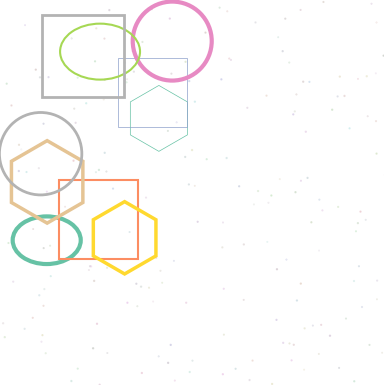[{"shape": "hexagon", "thickness": 0.5, "radius": 0.43, "center": [0.413, 0.692]}, {"shape": "oval", "thickness": 3, "radius": 0.44, "center": [0.121, 0.376]}, {"shape": "square", "thickness": 1.5, "radius": 0.51, "center": [0.255, 0.43]}, {"shape": "square", "thickness": 0.5, "radius": 0.45, "center": [0.396, 0.76]}, {"shape": "circle", "thickness": 3, "radius": 0.51, "center": [0.447, 0.893]}, {"shape": "oval", "thickness": 1.5, "radius": 0.52, "center": [0.26, 0.866]}, {"shape": "hexagon", "thickness": 2.5, "radius": 0.47, "center": [0.324, 0.382]}, {"shape": "hexagon", "thickness": 2.5, "radius": 0.54, "center": [0.122, 0.528]}, {"shape": "square", "thickness": 2, "radius": 0.53, "center": [0.215, 0.854]}, {"shape": "circle", "thickness": 2, "radius": 0.54, "center": [0.106, 0.601]}]